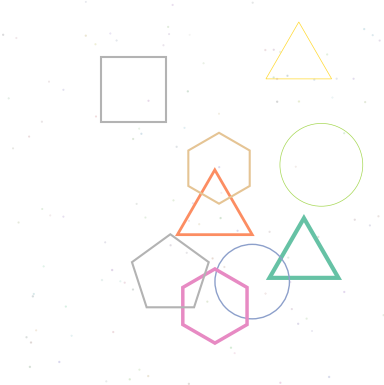[{"shape": "triangle", "thickness": 3, "radius": 0.52, "center": [0.789, 0.33]}, {"shape": "triangle", "thickness": 2, "radius": 0.56, "center": [0.558, 0.447]}, {"shape": "circle", "thickness": 1, "radius": 0.48, "center": [0.655, 0.269]}, {"shape": "hexagon", "thickness": 2.5, "radius": 0.48, "center": [0.558, 0.205]}, {"shape": "circle", "thickness": 0.5, "radius": 0.54, "center": [0.835, 0.572]}, {"shape": "triangle", "thickness": 0.5, "radius": 0.49, "center": [0.776, 0.844]}, {"shape": "hexagon", "thickness": 1.5, "radius": 0.46, "center": [0.569, 0.563]}, {"shape": "pentagon", "thickness": 1.5, "radius": 0.52, "center": [0.442, 0.287]}, {"shape": "square", "thickness": 1.5, "radius": 0.42, "center": [0.347, 0.767]}]